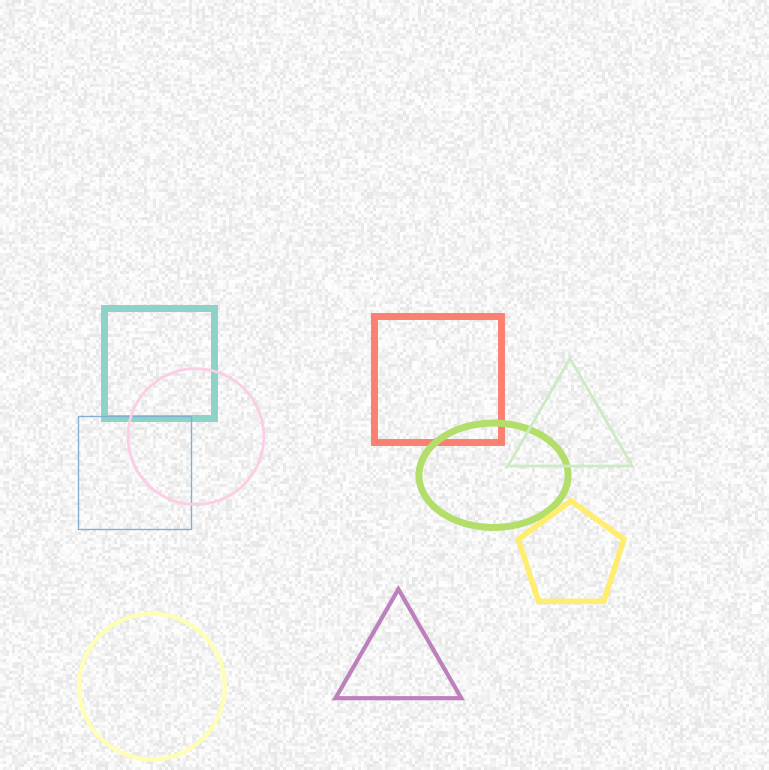[{"shape": "square", "thickness": 2.5, "radius": 0.36, "center": [0.206, 0.529]}, {"shape": "circle", "thickness": 1.5, "radius": 0.47, "center": [0.197, 0.108]}, {"shape": "square", "thickness": 2.5, "radius": 0.41, "center": [0.568, 0.508]}, {"shape": "square", "thickness": 0.5, "radius": 0.37, "center": [0.174, 0.387]}, {"shape": "oval", "thickness": 2.5, "radius": 0.48, "center": [0.641, 0.383]}, {"shape": "circle", "thickness": 1, "radius": 0.44, "center": [0.254, 0.433]}, {"shape": "triangle", "thickness": 1.5, "radius": 0.47, "center": [0.517, 0.14]}, {"shape": "triangle", "thickness": 1, "radius": 0.47, "center": [0.74, 0.441]}, {"shape": "pentagon", "thickness": 2, "radius": 0.36, "center": [0.742, 0.277]}]